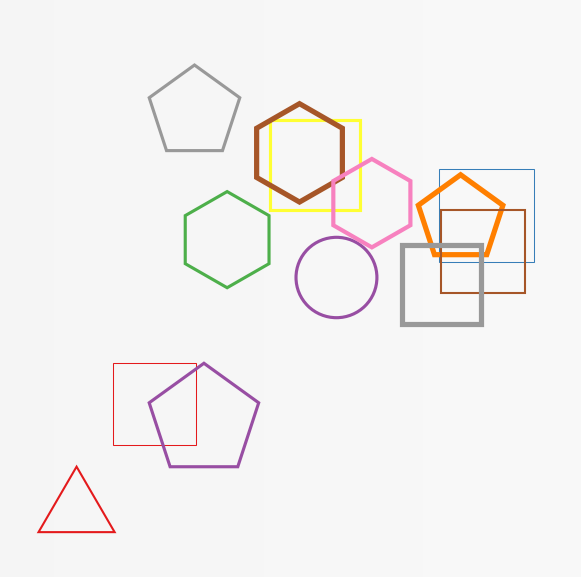[{"shape": "triangle", "thickness": 1, "radius": 0.38, "center": [0.132, 0.115]}, {"shape": "square", "thickness": 0.5, "radius": 0.35, "center": [0.266, 0.3]}, {"shape": "square", "thickness": 0.5, "radius": 0.41, "center": [0.837, 0.626]}, {"shape": "hexagon", "thickness": 1.5, "radius": 0.42, "center": [0.391, 0.584]}, {"shape": "pentagon", "thickness": 1.5, "radius": 0.5, "center": [0.351, 0.271]}, {"shape": "circle", "thickness": 1.5, "radius": 0.35, "center": [0.579, 0.519]}, {"shape": "pentagon", "thickness": 2.5, "radius": 0.38, "center": [0.792, 0.62]}, {"shape": "square", "thickness": 1.5, "radius": 0.39, "center": [0.542, 0.713]}, {"shape": "square", "thickness": 1, "radius": 0.36, "center": [0.83, 0.564]}, {"shape": "hexagon", "thickness": 2.5, "radius": 0.43, "center": [0.515, 0.734]}, {"shape": "hexagon", "thickness": 2, "radius": 0.38, "center": [0.64, 0.647]}, {"shape": "square", "thickness": 2.5, "radius": 0.34, "center": [0.76, 0.507]}, {"shape": "pentagon", "thickness": 1.5, "radius": 0.41, "center": [0.335, 0.805]}]